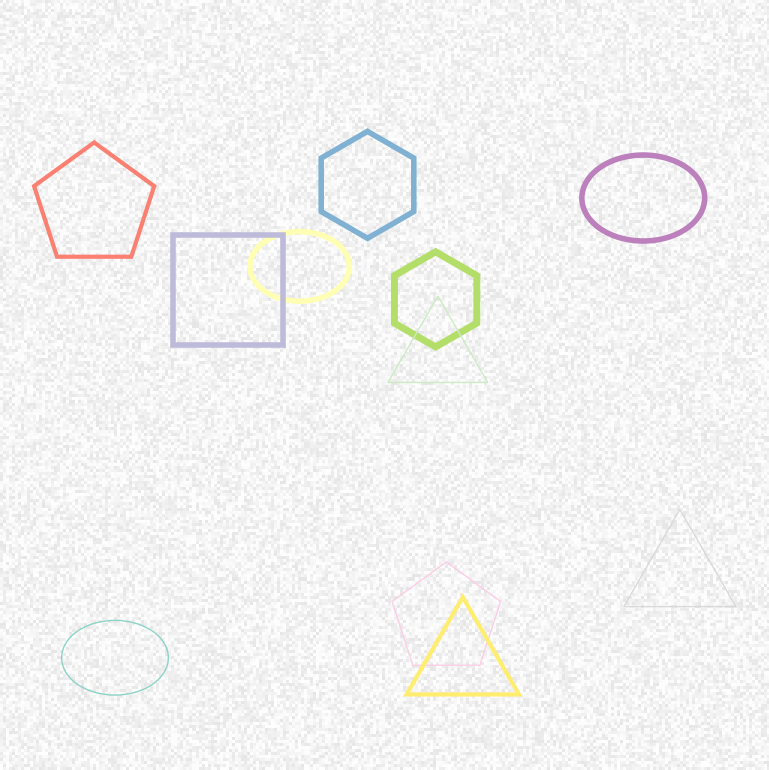[{"shape": "oval", "thickness": 0.5, "radius": 0.35, "center": [0.149, 0.146]}, {"shape": "oval", "thickness": 2, "radius": 0.32, "center": [0.389, 0.654]}, {"shape": "square", "thickness": 2, "radius": 0.36, "center": [0.296, 0.623]}, {"shape": "pentagon", "thickness": 1.5, "radius": 0.41, "center": [0.122, 0.733]}, {"shape": "hexagon", "thickness": 2, "radius": 0.35, "center": [0.477, 0.76]}, {"shape": "hexagon", "thickness": 2.5, "radius": 0.31, "center": [0.566, 0.611]}, {"shape": "pentagon", "thickness": 0.5, "radius": 0.37, "center": [0.58, 0.196]}, {"shape": "triangle", "thickness": 0.5, "radius": 0.42, "center": [0.883, 0.254]}, {"shape": "oval", "thickness": 2, "radius": 0.4, "center": [0.835, 0.743]}, {"shape": "triangle", "thickness": 0.5, "radius": 0.37, "center": [0.569, 0.541]}, {"shape": "triangle", "thickness": 1.5, "radius": 0.42, "center": [0.601, 0.14]}]